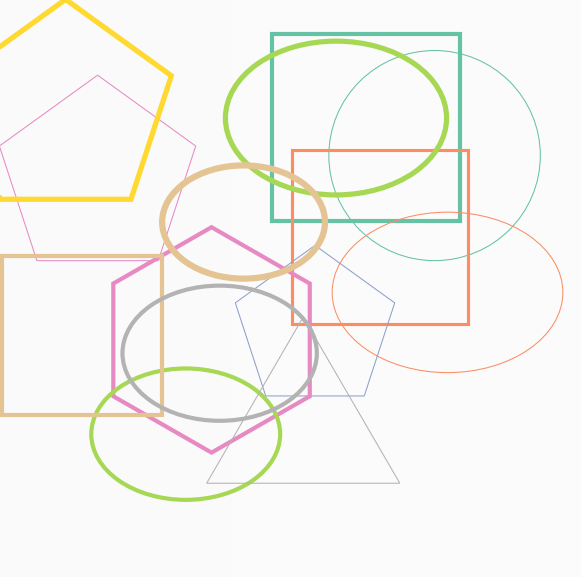[{"shape": "circle", "thickness": 0.5, "radius": 0.91, "center": [0.748, 0.73]}, {"shape": "square", "thickness": 2, "radius": 0.81, "center": [0.63, 0.778]}, {"shape": "oval", "thickness": 0.5, "radius": 0.99, "center": [0.77, 0.493]}, {"shape": "square", "thickness": 1.5, "radius": 0.76, "center": [0.654, 0.589]}, {"shape": "pentagon", "thickness": 0.5, "radius": 0.72, "center": [0.542, 0.43]}, {"shape": "pentagon", "thickness": 0.5, "radius": 0.89, "center": [0.168, 0.691]}, {"shape": "hexagon", "thickness": 2, "radius": 0.98, "center": [0.364, 0.411]}, {"shape": "oval", "thickness": 2.5, "radius": 0.95, "center": [0.578, 0.795]}, {"shape": "oval", "thickness": 2, "radius": 0.81, "center": [0.32, 0.247]}, {"shape": "pentagon", "thickness": 2.5, "radius": 0.96, "center": [0.113, 0.809]}, {"shape": "oval", "thickness": 3, "radius": 0.7, "center": [0.419, 0.615]}, {"shape": "square", "thickness": 2, "radius": 0.69, "center": [0.142, 0.418]}, {"shape": "triangle", "thickness": 0.5, "radius": 0.96, "center": [0.522, 0.258]}, {"shape": "oval", "thickness": 2, "radius": 0.84, "center": [0.378, 0.388]}]